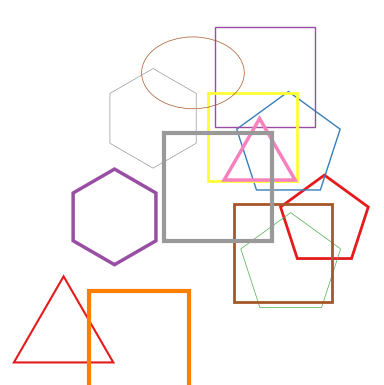[{"shape": "triangle", "thickness": 1.5, "radius": 0.75, "center": [0.165, 0.133]}, {"shape": "pentagon", "thickness": 2, "radius": 0.6, "center": [0.843, 0.425]}, {"shape": "pentagon", "thickness": 1, "radius": 0.71, "center": [0.749, 0.621]}, {"shape": "pentagon", "thickness": 0.5, "radius": 0.68, "center": [0.755, 0.311]}, {"shape": "hexagon", "thickness": 2.5, "radius": 0.62, "center": [0.297, 0.437]}, {"shape": "square", "thickness": 1, "radius": 0.65, "center": [0.689, 0.8]}, {"shape": "square", "thickness": 3, "radius": 0.65, "center": [0.362, 0.115]}, {"shape": "square", "thickness": 2, "radius": 0.58, "center": [0.656, 0.644]}, {"shape": "square", "thickness": 2, "radius": 0.64, "center": [0.735, 0.343]}, {"shape": "oval", "thickness": 0.5, "radius": 0.67, "center": [0.501, 0.811]}, {"shape": "triangle", "thickness": 2.5, "radius": 0.53, "center": [0.674, 0.586]}, {"shape": "hexagon", "thickness": 0.5, "radius": 0.65, "center": [0.398, 0.693]}, {"shape": "square", "thickness": 3, "radius": 0.7, "center": [0.567, 0.513]}]